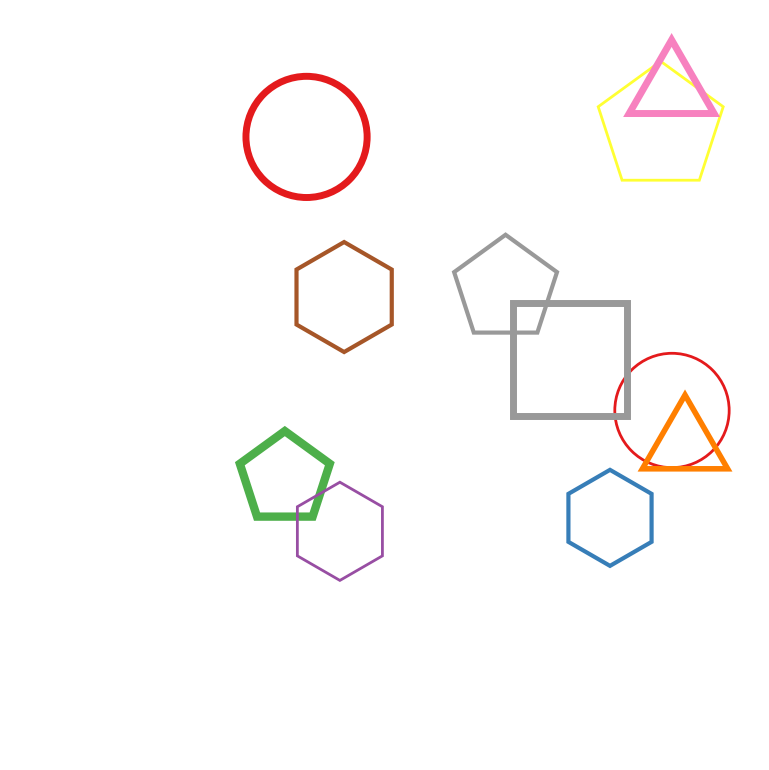[{"shape": "circle", "thickness": 2.5, "radius": 0.39, "center": [0.398, 0.822]}, {"shape": "circle", "thickness": 1, "radius": 0.37, "center": [0.873, 0.467]}, {"shape": "hexagon", "thickness": 1.5, "radius": 0.31, "center": [0.792, 0.327]}, {"shape": "pentagon", "thickness": 3, "radius": 0.31, "center": [0.37, 0.379]}, {"shape": "hexagon", "thickness": 1, "radius": 0.32, "center": [0.441, 0.31]}, {"shape": "triangle", "thickness": 2, "radius": 0.32, "center": [0.89, 0.423]}, {"shape": "pentagon", "thickness": 1, "radius": 0.43, "center": [0.858, 0.835]}, {"shape": "hexagon", "thickness": 1.5, "radius": 0.36, "center": [0.447, 0.614]}, {"shape": "triangle", "thickness": 2.5, "radius": 0.32, "center": [0.872, 0.884]}, {"shape": "pentagon", "thickness": 1.5, "radius": 0.35, "center": [0.657, 0.625]}, {"shape": "square", "thickness": 2.5, "radius": 0.37, "center": [0.741, 0.533]}]